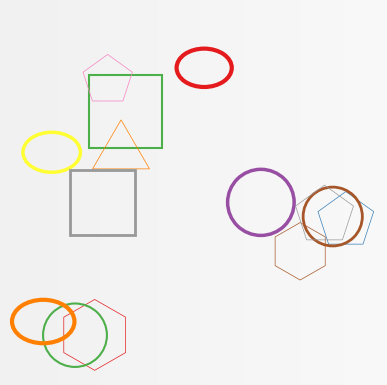[{"shape": "hexagon", "thickness": 0.5, "radius": 0.46, "center": [0.244, 0.13]}, {"shape": "oval", "thickness": 3, "radius": 0.36, "center": [0.527, 0.824]}, {"shape": "pentagon", "thickness": 0.5, "radius": 0.38, "center": [0.892, 0.427]}, {"shape": "square", "thickness": 1.5, "radius": 0.47, "center": [0.324, 0.71]}, {"shape": "circle", "thickness": 1.5, "radius": 0.41, "center": [0.194, 0.129]}, {"shape": "circle", "thickness": 2.5, "radius": 0.43, "center": [0.673, 0.474]}, {"shape": "oval", "thickness": 3, "radius": 0.4, "center": [0.112, 0.165]}, {"shape": "triangle", "thickness": 0.5, "radius": 0.42, "center": [0.312, 0.604]}, {"shape": "oval", "thickness": 2.5, "radius": 0.37, "center": [0.133, 0.605]}, {"shape": "circle", "thickness": 2, "radius": 0.38, "center": [0.859, 0.438]}, {"shape": "hexagon", "thickness": 0.5, "radius": 0.37, "center": [0.775, 0.347]}, {"shape": "pentagon", "thickness": 0.5, "radius": 0.33, "center": [0.278, 0.792]}, {"shape": "pentagon", "thickness": 0.5, "radius": 0.39, "center": [0.837, 0.441]}, {"shape": "square", "thickness": 2, "radius": 0.42, "center": [0.265, 0.473]}]